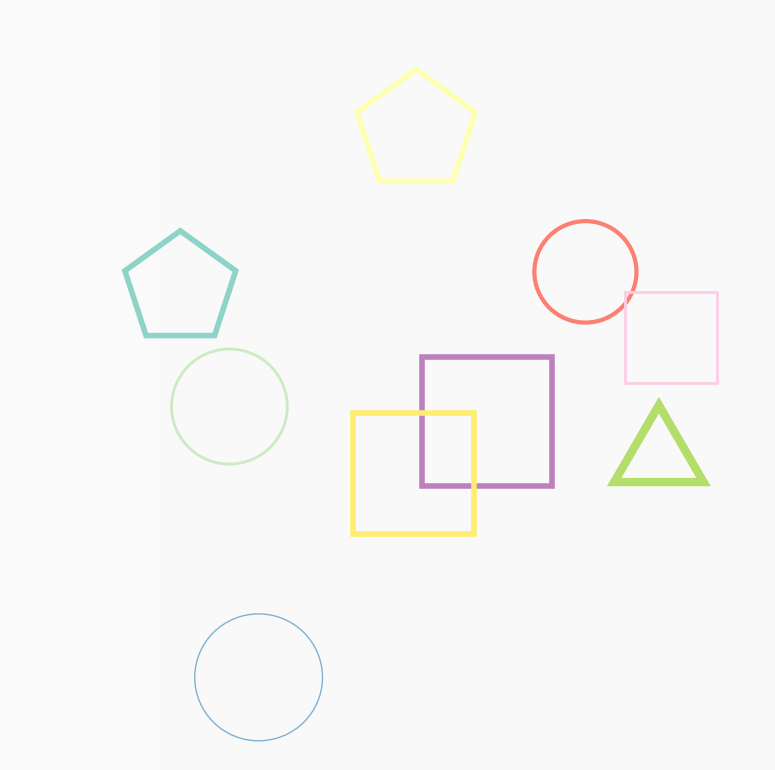[{"shape": "pentagon", "thickness": 2, "radius": 0.38, "center": [0.233, 0.625]}, {"shape": "pentagon", "thickness": 2, "radius": 0.4, "center": [0.537, 0.83]}, {"shape": "circle", "thickness": 1.5, "radius": 0.33, "center": [0.755, 0.647]}, {"shape": "circle", "thickness": 0.5, "radius": 0.41, "center": [0.334, 0.12]}, {"shape": "triangle", "thickness": 3, "radius": 0.33, "center": [0.85, 0.407]}, {"shape": "square", "thickness": 1, "radius": 0.3, "center": [0.866, 0.562]}, {"shape": "square", "thickness": 2, "radius": 0.42, "center": [0.629, 0.453]}, {"shape": "circle", "thickness": 1, "radius": 0.37, "center": [0.296, 0.472]}, {"shape": "square", "thickness": 2, "radius": 0.39, "center": [0.534, 0.385]}]